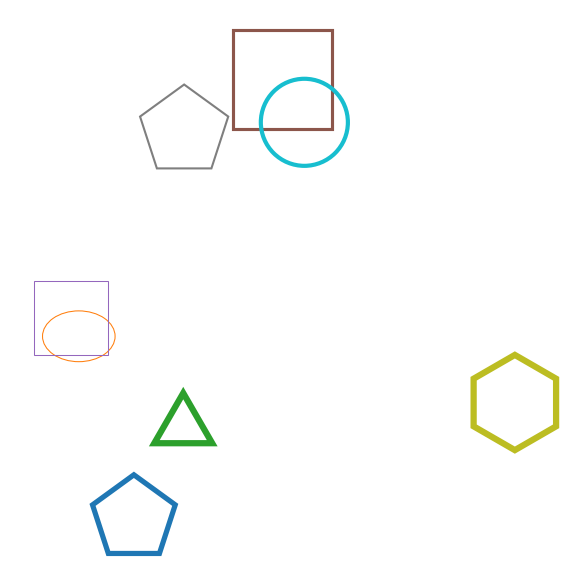[{"shape": "pentagon", "thickness": 2.5, "radius": 0.38, "center": [0.232, 0.102]}, {"shape": "oval", "thickness": 0.5, "radius": 0.31, "center": [0.136, 0.417]}, {"shape": "triangle", "thickness": 3, "radius": 0.29, "center": [0.317, 0.261]}, {"shape": "square", "thickness": 0.5, "radius": 0.32, "center": [0.124, 0.449]}, {"shape": "square", "thickness": 1.5, "radius": 0.43, "center": [0.49, 0.861]}, {"shape": "pentagon", "thickness": 1, "radius": 0.4, "center": [0.319, 0.772]}, {"shape": "hexagon", "thickness": 3, "radius": 0.41, "center": [0.892, 0.302]}, {"shape": "circle", "thickness": 2, "radius": 0.38, "center": [0.527, 0.787]}]